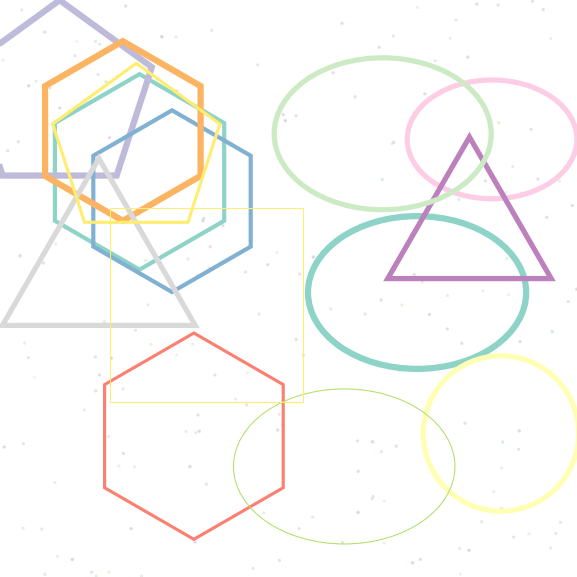[{"shape": "oval", "thickness": 3, "radius": 0.94, "center": [0.722, 0.493]}, {"shape": "hexagon", "thickness": 2, "radius": 0.85, "center": [0.242, 0.701]}, {"shape": "circle", "thickness": 2.5, "radius": 0.67, "center": [0.867, 0.249]}, {"shape": "pentagon", "thickness": 3, "radius": 0.84, "center": [0.103, 0.831]}, {"shape": "hexagon", "thickness": 1.5, "radius": 0.89, "center": [0.336, 0.244]}, {"shape": "hexagon", "thickness": 2, "radius": 0.79, "center": [0.298, 0.651]}, {"shape": "hexagon", "thickness": 3, "radius": 0.78, "center": [0.213, 0.772]}, {"shape": "oval", "thickness": 0.5, "radius": 0.96, "center": [0.596, 0.191]}, {"shape": "oval", "thickness": 2.5, "radius": 0.73, "center": [0.852, 0.758]}, {"shape": "triangle", "thickness": 2.5, "radius": 0.96, "center": [0.171, 0.532]}, {"shape": "triangle", "thickness": 2.5, "radius": 0.82, "center": [0.813, 0.598]}, {"shape": "oval", "thickness": 2.5, "radius": 0.94, "center": [0.663, 0.768]}, {"shape": "square", "thickness": 0.5, "radius": 0.84, "center": [0.358, 0.471]}, {"shape": "pentagon", "thickness": 1.5, "radius": 0.76, "center": [0.236, 0.737]}]